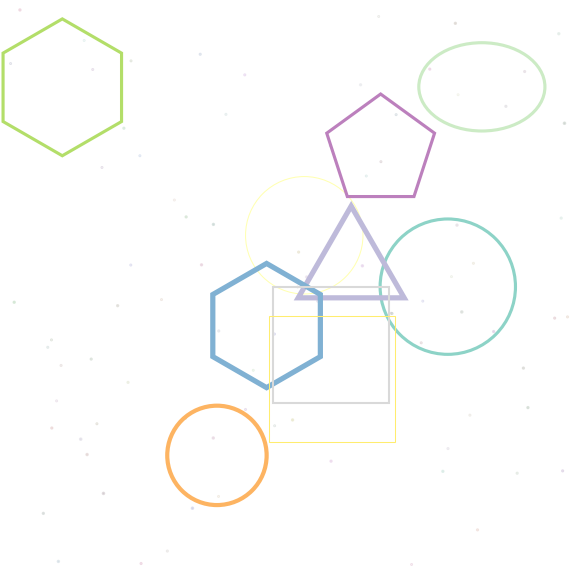[{"shape": "circle", "thickness": 1.5, "radius": 0.59, "center": [0.775, 0.503]}, {"shape": "circle", "thickness": 0.5, "radius": 0.51, "center": [0.527, 0.592]}, {"shape": "triangle", "thickness": 2.5, "radius": 0.53, "center": [0.608, 0.536]}, {"shape": "hexagon", "thickness": 2.5, "radius": 0.54, "center": [0.462, 0.435]}, {"shape": "circle", "thickness": 2, "radius": 0.43, "center": [0.376, 0.211]}, {"shape": "hexagon", "thickness": 1.5, "radius": 0.59, "center": [0.108, 0.848]}, {"shape": "square", "thickness": 1, "radius": 0.5, "center": [0.573, 0.401]}, {"shape": "pentagon", "thickness": 1.5, "radius": 0.49, "center": [0.659, 0.738]}, {"shape": "oval", "thickness": 1.5, "radius": 0.55, "center": [0.834, 0.849]}, {"shape": "square", "thickness": 0.5, "radius": 0.54, "center": [0.575, 0.343]}]